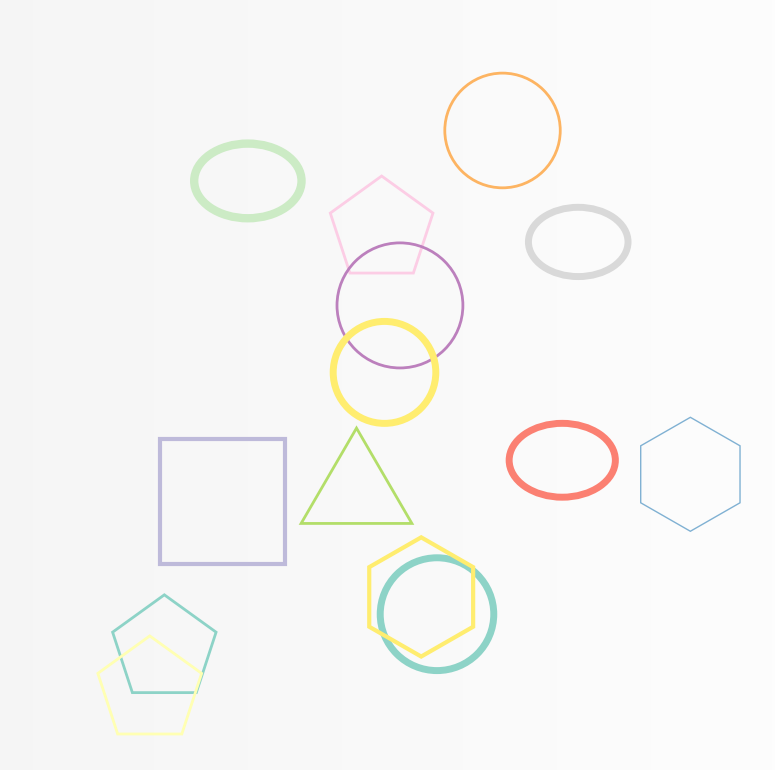[{"shape": "circle", "thickness": 2.5, "radius": 0.37, "center": [0.564, 0.202]}, {"shape": "pentagon", "thickness": 1, "radius": 0.35, "center": [0.212, 0.157]}, {"shape": "pentagon", "thickness": 1, "radius": 0.35, "center": [0.193, 0.104]}, {"shape": "square", "thickness": 1.5, "radius": 0.4, "center": [0.287, 0.349]}, {"shape": "oval", "thickness": 2.5, "radius": 0.34, "center": [0.725, 0.402]}, {"shape": "hexagon", "thickness": 0.5, "radius": 0.37, "center": [0.891, 0.384]}, {"shape": "circle", "thickness": 1, "radius": 0.37, "center": [0.648, 0.831]}, {"shape": "triangle", "thickness": 1, "radius": 0.41, "center": [0.46, 0.361]}, {"shape": "pentagon", "thickness": 1, "radius": 0.35, "center": [0.492, 0.702]}, {"shape": "oval", "thickness": 2.5, "radius": 0.32, "center": [0.746, 0.686]}, {"shape": "circle", "thickness": 1, "radius": 0.41, "center": [0.516, 0.603]}, {"shape": "oval", "thickness": 3, "radius": 0.35, "center": [0.32, 0.765]}, {"shape": "circle", "thickness": 2.5, "radius": 0.33, "center": [0.496, 0.516]}, {"shape": "hexagon", "thickness": 1.5, "radius": 0.39, "center": [0.543, 0.225]}]